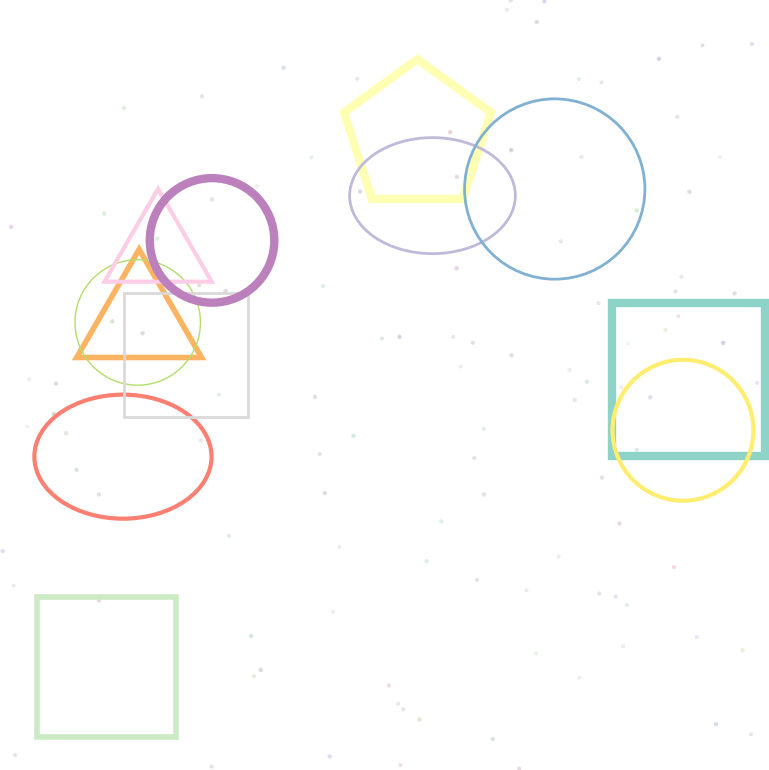[{"shape": "square", "thickness": 3, "radius": 0.5, "center": [0.894, 0.507]}, {"shape": "pentagon", "thickness": 3, "radius": 0.5, "center": [0.542, 0.823]}, {"shape": "oval", "thickness": 1, "radius": 0.54, "center": [0.562, 0.746]}, {"shape": "oval", "thickness": 1.5, "radius": 0.58, "center": [0.16, 0.407]}, {"shape": "circle", "thickness": 1, "radius": 0.59, "center": [0.72, 0.755]}, {"shape": "triangle", "thickness": 2, "radius": 0.47, "center": [0.181, 0.583]}, {"shape": "circle", "thickness": 0.5, "radius": 0.41, "center": [0.179, 0.581]}, {"shape": "triangle", "thickness": 1.5, "radius": 0.4, "center": [0.205, 0.674]}, {"shape": "square", "thickness": 1, "radius": 0.4, "center": [0.242, 0.54]}, {"shape": "circle", "thickness": 3, "radius": 0.4, "center": [0.275, 0.688]}, {"shape": "square", "thickness": 2, "radius": 0.45, "center": [0.138, 0.134]}, {"shape": "circle", "thickness": 1.5, "radius": 0.46, "center": [0.887, 0.441]}]